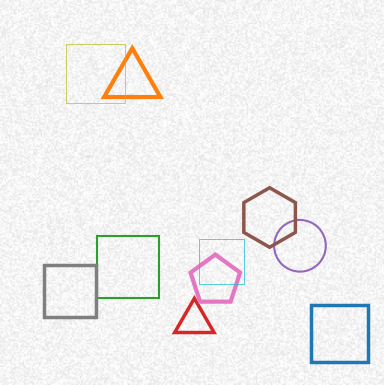[{"shape": "square", "thickness": 2.5, "radius": 0.38, "center": [0.882, 0.134]}, {"shape": "triangle", "thickness": 3, "radius": 0.42, "center": [0.344, 0.79]}, {"shape": "square", "thickness": 1.5, "radius": 0.4, "center": [0.332, 0.307]}, {"shape": "triangle", "thickness": 2.5, "radius": 0.3, "center": [0.505, 0.166]}, {"shape": "circle", "thickness": 1.5, "radius": 0.34, "center": [0.779, 0.362]}, {"shape": "hexagon", "thickness": 2.5, "radius": 0.39, "center": [0.7, 0.435]}, {"shape": "pentagon", "thickness": 3, "radius": 0.34, "center": [0.559, 0.271]}, {"shape": "square", "thickness": 2.5, "radius": 0.34, "center": [0.183, 0.244]}, {"shape": "square", "thickness": 0.5, "radius": 0.38, "center": [0.248, 0.808]}, {"shape": "square", "thickness": 0.5, "radius": 0.29, "center": [0.576, 0.32]}]